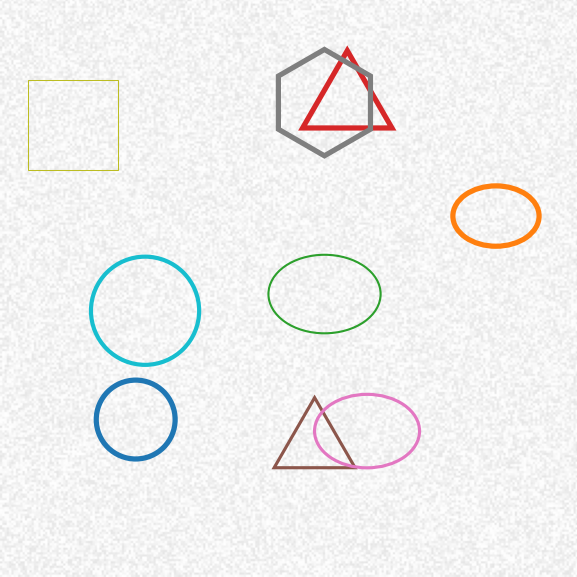[{"shape": "circle", "thickness": 2.5, "radius": 0.34, "center": [0.235, 0.273]}, {"shape": "oval", "thickness": 2.5, "radius": 0.37, "center": [0.859, 0.625]}, {"shape": "oval", "thickness": 1, "radius": 0.49, "center": [0.562, 0.49]}, {"shape": "triangle", "thickness": 2.5, "radius": 0.45, "center": [0.601, 0.822]}, {"shape": "triangle", "thickness": 1.5, "radius": 0.4, "center": [0.545, 0.23]}, {"shape": "oval", "thickness": 1.5, "radius": 0.45, "center": [0.636, 0.253]}, {"shape": "hexagon", "thickness": 2.5, "radius": 0.46, "center": [0.562, 0.821]}, {"shape": "square", "thickness": 0.5, "radius": 0.39, "center": [0.126, 0.782]}, {"shape": "circle", "thickness": 2, "radius": 0.47, "center": [0.251, 0.461]}]